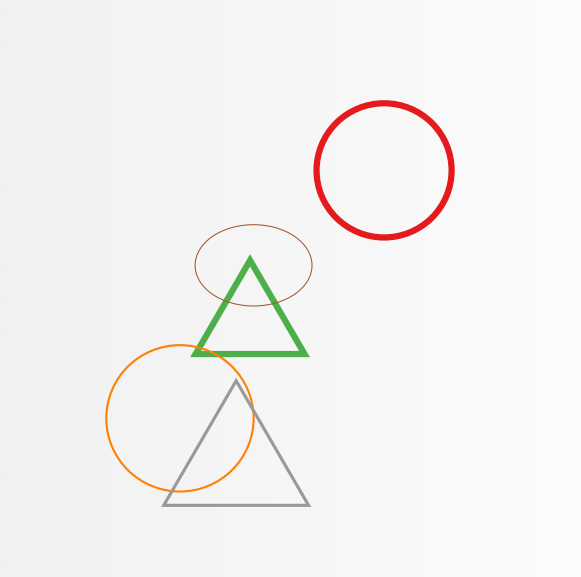[{"shape": "circle", "thickness": 3, "radius": 0.58, "center": [0.661, 0.704]}, {"shape": "triangle", "thickness": 3, "radius": 0.54, "center": [0.43, 0.44]}, {"shape": "circle", "thickness": 1, "radius": 0.63, "center": [0.31, 0.275]}, {"shape": "oval", "thickness": 0.5, "radius": 0.5, "center": [0.436, 0.54]}, {"shape": "triangle", "thickness": 1.5, "radius": 0.72, "center": [0.406, 0.196]}]